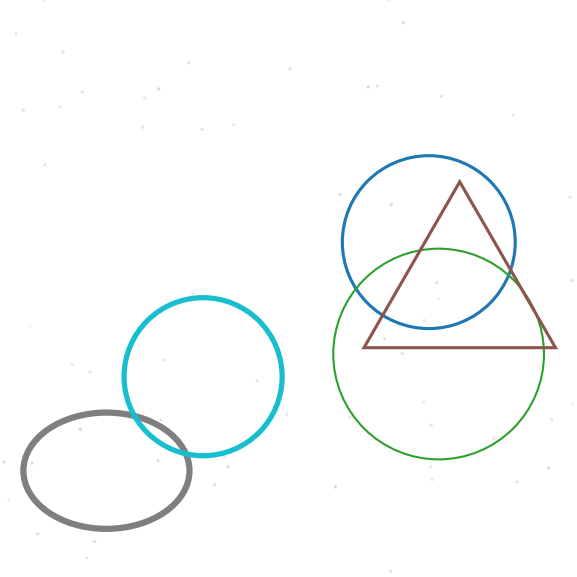[{"shape": "circle", "thickness": 1.5, "radius": 0.75, "center": [0.742, 0.58]}, {"shape": "circle", "thickness": 1, "radius": 0.91, "center": [0.76, 0.386]}, {"shape": "triangle", "thickness": 1.5, "radius": 0.96, "center": [0.796, 0.493]}, {"shape": "oval", "thickness": 3, "radius": 0.72, "center": [0.184, 0.184]}, {"shape": "circle", "thickness": 2.5, "radius": 0.68, "center": [0.352, 0.347]}]